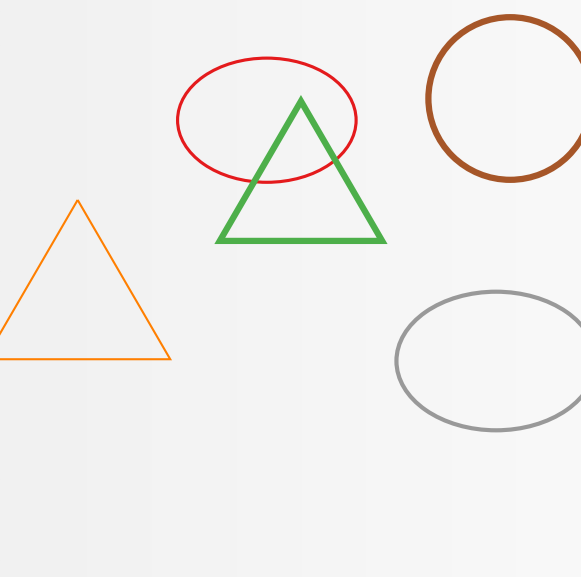[{"shape": "oval", "thickness": 1.5, "radius": 0.77, "center": [0.459, 0.791]}, {"shape": "triangle", "thickness": 3, "radius": 0.81, "center": [0.518, 0.663]}, {"shape": "triangle", "thickness": 1, "radius": 0.92, "center": [0.134, 0.469]}, {"shape": "circle", "thickness": 3, "radius": 0.7, "center": [0.878, 0.829]}, {"shape": "oval", "thickness": 2, "radius": 0.86, "center": [0.853, 0.374]}]